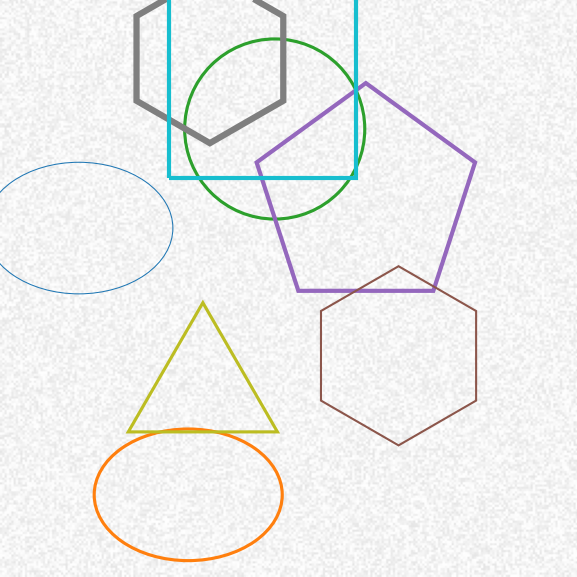[{"shape": "oval", "thickness": 0.5, "radius": 0.81, "center": [0.137, 0.604]}, {"shape": "oval", "thickness": 1.5, "radius": 0.81, "center": [0.326, 0.142]}, {"shape": "circle", "thickness": 1.5, "radius": 0.78, "center": [0.476, 0.776]}, {"shape": "pentagon", "thickness": 2, "radius": 0.99, "center": [0.633, 0.656]}, {"shape": "hexagon", "thickness": 1, "radius": 0.78, "center": [0.69, 0.383]}, {"shape": "hexagon", "thickness": 3, "radius": 0.73, "center": [0.363, 0.898]}, {"shape": "triangle", "thickness": 1.5, "radius": 0.75, "center": [0.351, 0.326]}, {"shape": "square", "thickness": 2, "radius": 0.81, "center": [0.454, 0.853]}]